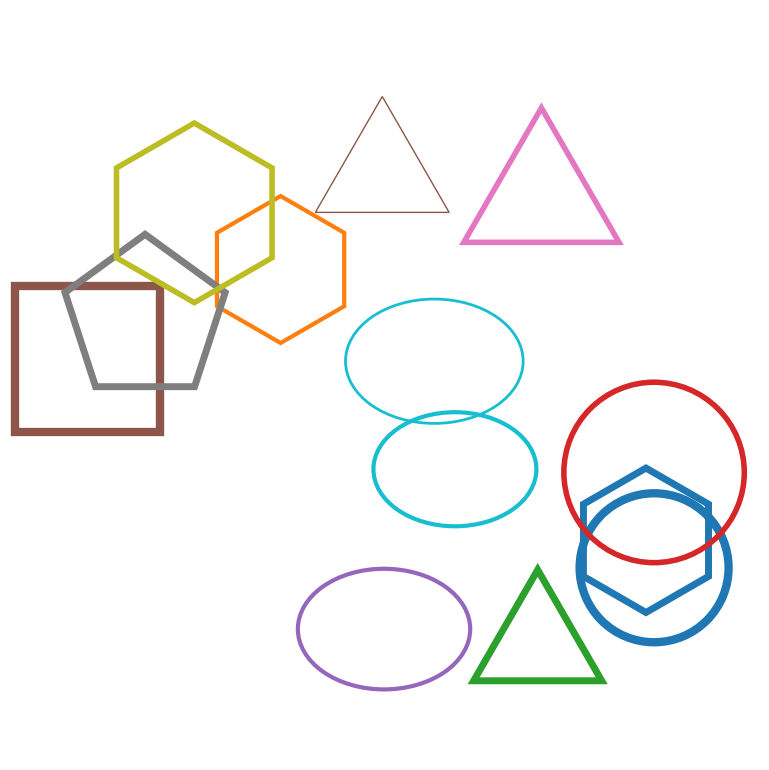[{"shape": "circle", "thickness": 3, "radius": 0.48, "center": [0.849, 0.263]}, {"shape": "hexagon", "thickness": 2.5, "radius": 0.47, "center": [0.839, 0.298]}, {"shape": "hexagon", "thickness": 1.5, "radius": 0.48, "center": [0.364, 0.65]}, {"shape": "triangle", "thickness": 2.5, "radius": 0.48, "center": [0.698, 0.164]}, {"shape": "circle", "thickness": 2, "radius": 0.59, "center": [0.849, 0.386]}, {"shape": "oval", "thickness": 1.5, "radius": 0.56, "center": [0.499, 0.183]}, {"shape": "square", "thickness": 3, "radius": 0.47, "center": [0.113, 0.534]}, {"shape": "triangle", "thickness": 0.5, "radius": 0.5, "center": [0.496, 0.774]}, {"shape": "triangle", "thickness": 2, "radius": 0.58, "center": [0.703, 0.743]}, {"shape": "pentagon", "thickness": 2.5, "radius": 0.55, "center": [0.188, 0.586]}, {"shape": "hexagon", "thickness": 2, "radius": 0.58, "center": [0.252, 0.724]}, {"shape": "oval", "thickness": 1, "radius": 0.58, "center": [0.564, 0.531]}, {"shape": "oval", "thickness": 1.5, "radius": 0.53, "center": [0.591, 0.391]}]